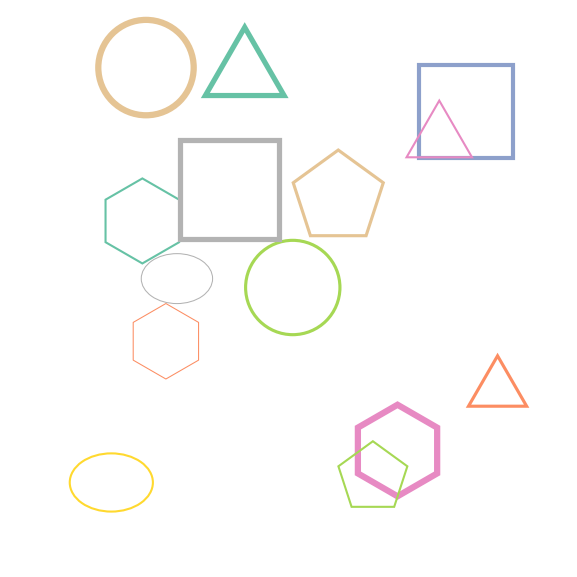[{"shape": "hexagon", "thickness": 1, "radius": 0.37, "center": [0.247, 0.617]}, {"shape": "triangle", "thickness": 2.5, "radius": 0.39, "center": [0.424, 0.873]}, {"shape": "hexagon", "thickness": 0.5, "radius": 0.33, "center": [0.287, 0.408]}, {"shape": "triangle", "thickness": 1.5, "radius": 0.29, "center": [0.862, 0.325]}, {"shape": "square", "thickness": 2, "radius": 0.41, "center": [0.807, 0.806]}, {"shape": "triangle", "thickness": 1, "radius": 0.33, "center": [0.761, 0.759]}, {"shape": "hexagon", "thickness": 3, "radius": 0.4, "center": [0.688, 0.219]}, {"shape": "circle", "thickness": 1.5, "radius": 0.41, "center": [0.507, 0.501]}, {"shape": "pentagon", "thickness": 1, "radius": 0.31, "center": [0.646, 0.172]}, {"shape": "oval", "thickness": 1, "radius": 0.36, "center": [0.193, 0.164]}, {"shape": "circle", "thickness": 3, "radius": 0.41, "center": [0.253, 0.882]}, {"shape": "pentagon", "thickness": 1.5, "radius": 0.41, "center": [0.586, 0.657]}, {"shape": "square", "thickness": 2.5, "radius": 0.43, "center": [0.398, 0.672]}, {"shape": "oval", "thickness": 0.5, "radius": 0.31, "center": [0.306, 0.517]}]